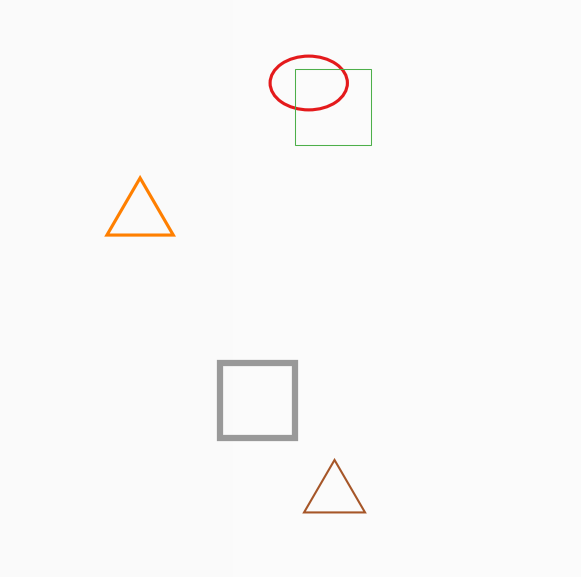[{"shape": "oval", "thickness": 1.5, "radius": 0.33, "center": [0.531, 0.855]}, {"shape": "square", "thickness": 0.5, "radius": 0.33, "center": [0.573, 0.813]}, {"shape": "triangle", "thickness": 1.5, "radius": 0.33, "center": [0.241, 0.625]}, {"shape": "triangle", "thickness": 1, "radius": 0.3, "center": [0.576, 0.142]}, {"shape": "square", "thickness": 3, "radius": 0.32, "center": [0.442, 0.305]}]